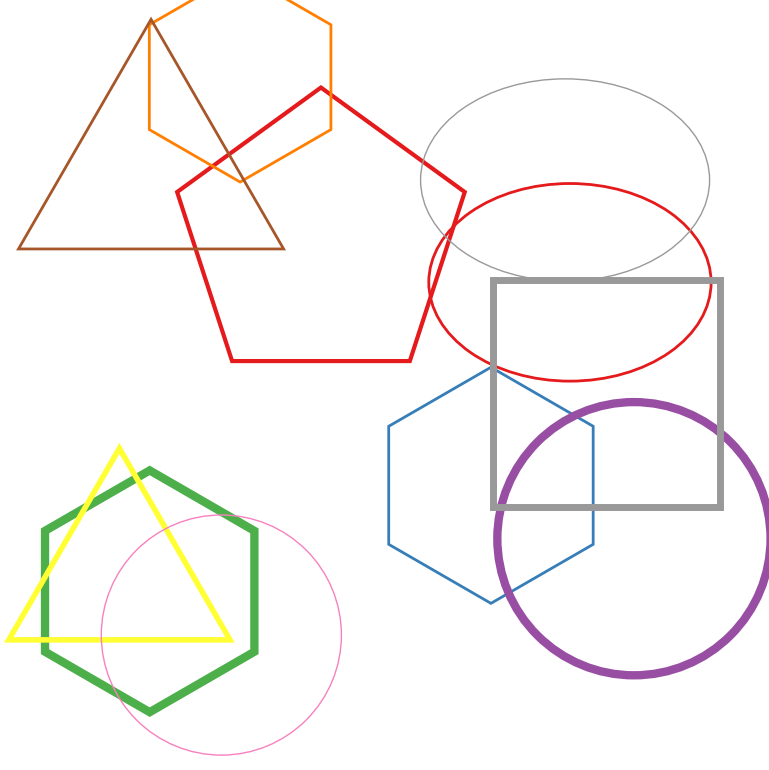[{"shape": "oval", "thickness": 1, "radius": 0.92, "center": [0.74, 0.633]}, {"shape": "pentagon", "thickness": 1.5, "radius": 0.98, "center": [0.417, 0.69]}, {"shape": "hexagon", "thickness": 1, "radius": 0.77, "center": [0.638, 0.37]}, {"shape": "hexagon", "thickness": 3, "radius": 0.78, "center": [0.194, 0.232]}, {"shape": "circle", "thickness": 3, "radius": 0.89, "center": [0.823, 0.3]}, {"shape": "hexagon", "thickness": 1, "radius": 0.68, "center": [0.312, 0.9]}, {"shape": "triangle", "thickness": 2, "radius": 0.83, "center": [0.155, 0.252]}, {"shape": "triangle", "thickness": 1, "radius": 0.99, "center": [0.196, 0.776]}, {"shape": "circle", "thickness": 0.5, "radius": 0.78, "center": [0.287, 0.175]}, {"shape": "square", "thickness": 2.5, "radius": 0.74, "center": [0.788, 0.489]}, {"shape": "oval", "thickness": 0.5, "radius": 0.94, "center": [0.734, 0.766]}]